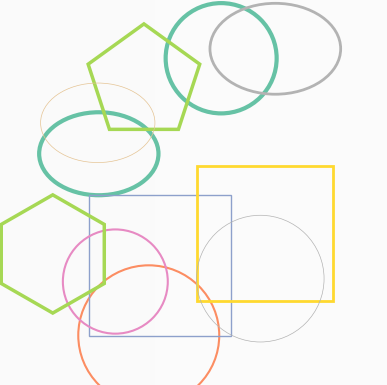[{"shape": "oval", "thickness": 3, "radius": 0.77, "center": [0.255, 0.601]}, {"shape": "circle", "thickness": 3, "radius": 0.72, "center": [0.571, 0.849]}, {"shape": "circle", "thickness": 1.5, "radius": 0.91, "center": [0.384, 0.129]}, {"shape": "square", "thickness": 1, "radius": 0.92, "center": [0.413, 0.31]}, {"shape": "circle", "thickness": 1.5, "radius": 0.68, "center": [0.298, 0.269]}, {"shape": "pentagon", "thickness": 2.5, "radius": 0.76, "center": [0.371, 0.786]}, {"shape": "hexagon", "thickness": 2.5, "radius": 0.77, "center": [0.136, 0.34]}, {"shape": "square", "thickness": 2, "radius": 0.87, "center": [0.684, 0.393]}, {"shape": "oval", "thickness": 0.5, "radius": 0.74, "center": [0.252, 0.681]}, {"shape": "circle", "thickness": 0.5, "radius": 0.82, "center": [0.672, 0.276]}, {"shape": "oval", "thickness": 2, "radius": 0.84, "center": [0.71, 0.873]}]